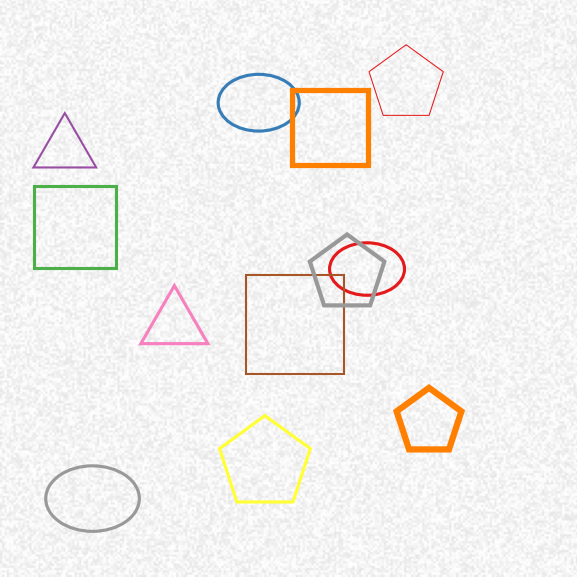[{"shape": "oval", "thickness": 1.5, "radius": 0.32, "center": [0.636, 0.533]}, {"shape": "pentagon", "thickness": 0.5, "radius": 0.34, "center": [0.703, 0.854]}, {"shape": "oval", "thickness": 1.5, "radius": 0.35, "center": [0.448, 0.821]}, {"shape": "square", "thickness": 1.5, "radius": 0.35, "center": [0.13, 0.606]}, {"shape": "triangle", "thickness": 1, "radius": 0.31, "center": [0.112, 0.741]}, {"shape": "square", "thickness": 2.5, "radius": 0.33, "center": [0.571, 0.779]}, {"shape": "pentagon", "thickness": 3, "radius": 0.29, "center": [0.743, 0.269]}, {"shape": "pentagon", "thickness": 1.5, "radius": 0.41, "center": [0.459, 0.197]}, {"shape": "square", "thickness": 1, "radius": 0.42, "center": [0.511, 0.437]}, {"shape": "triangle", "thickness": 1.5, "radius": 0.33, "center": [0.302, 0.438]}, {"shape": "oval", "thickness": 1.5, "radius": 0.41, "center": [0.16, 0.136]}, {"shape": "pentagon", "thickness": 2, "radius": 0.34, "center": [0.601, 0.525]}]